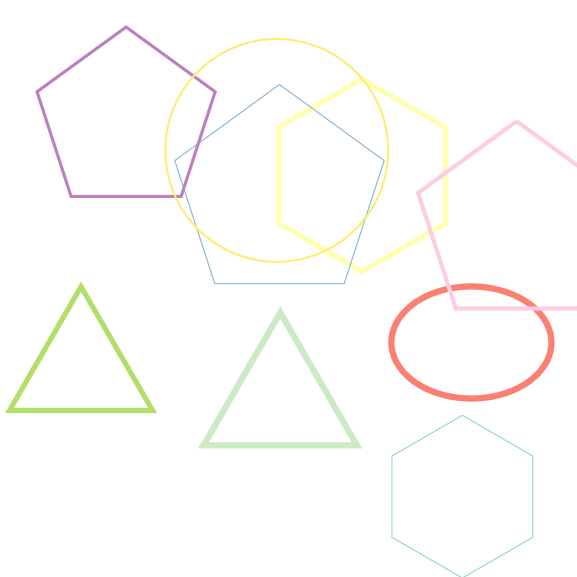[{"shape": "hexagon", "thickness": 0.5, "radius": 0.7, "center": [0.801, 0.139]}, {"shape": "hexagon", "thickness": 2.5, "radius": 0.83, "center": [0.627, 0.696]}, {"shape": "oval", "thickness": 3, "radius": 0.69, "center": [0.816, 0.406]}, {"shape": "pentagon", "thickness": 0.5, "radius": 0.95, "center": [0.484, 0.662]}, {"shape": "triangle", "thickness": 2.5, "radius": 0.71, "center": [0.14, 0.36]}, {"shape": "pentagon", "thickness": 2, "radius": 0.9, "center": [0.895, 0.61]}, {"shape": "pentagon", "thickness": 1.5, "radius": 0.81, "center": [0.218, 0.79]}, {"shape": "triangle", "thickness": 3, "radius": 0.77, "center": [0.485, 0.305]}, {"shape": "circle", "thickness": 1, "radius": 0.96, "center": [0.479, 0.739]}]